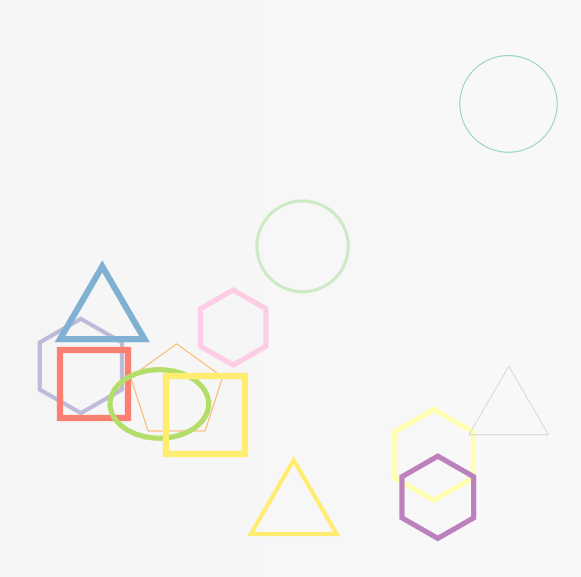[{"shape": "circle", "thickness": 0.5, "radius": 0.42, "center": [0.875, 0.819]}, {"shape": "hexagon", "thickness": 2.5, "radius": 0.39, "center": [0.746, 0.212]}, {"shape": "hexagon", "thickness": 2, "radius": 0.41, "center": [0.139, 0.365]}, {"shape": "square", "thickness": 3, "radius": 0.29, "center": [0.162, 0.334]}, {"shape": "triangle", "thickness": 3, "radius": 0.42, "center": [0.176, 0.454]}, {"shape": "pentagon", "thickness": 0.5, "radius": 0.42, "center": [0.304, 0.32]}, {"shape": "oval", "thickness": 2.5, "radius": 0.42, "center": [0.274, 0.3]}, {"shape": "hexagon", "thickness": 2.5, "radius": 0.33, "center": [0.401, 0.432]}, {"shape": "triangle", "thickness": 0.5, "radius": 0.39, "center": [0.875, 0.286]}, {"shape": "hexagon", "thickness": 2.5, "radius": 0.36, "center": [0.753, 0.138]}, {"shape": "circle", "thickness": 1.5, "radius": 0.39, "center": [0.521, 0.573]}, {"shape": "triangle", "thickness": 2, "radius": 0.43, "center": [0.505, 0.117]}, {"shape": "square", "thickness": 3, "radius": 0.34, "center": [0.354, 0.281]}]